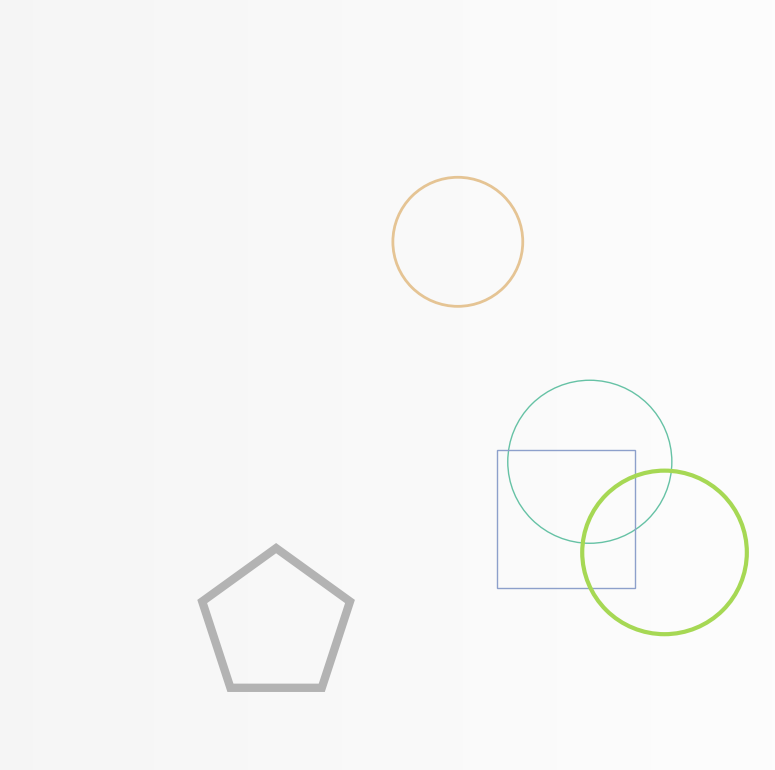[{"shape": "circle", "thickness": 0.5, "radius": 0.53, "center": [0.761, 0.4]}, {"shape": "square", "thickness": 0.5, "radius": 0.45, "center": [0.73, 0.326]}, {"shape": "circle", "thickness": 1.5, "radius": 0.53, "center": [0.857, 0.283]}, {"shape": "circle", "thickness": 1, "radius": 0.42, "center": [0.591, 0.686]}, {"shape": "pentagon", "thickness": 3, "radius": 0.5, "center": [0.356, 0.188]}]